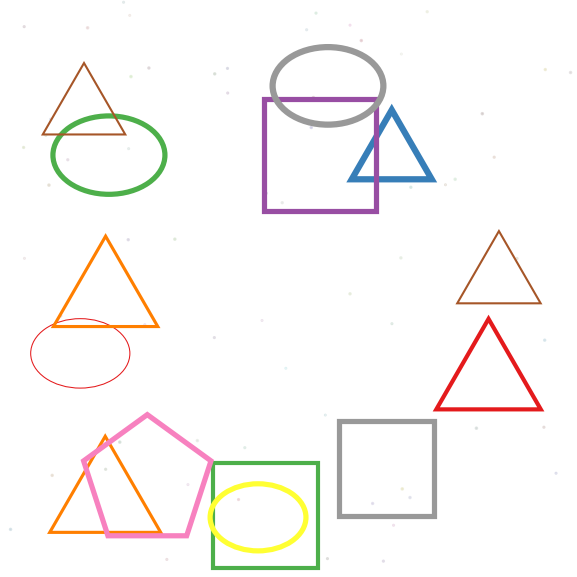[{"shape": "oval", "thickness": 0.5, "radius": 0.43, "center": [0.139, 0.387]}, {"shape": "triangle", "thickness": 2, "radius": 0.52, "center": [0.846, 0.343]}, {"shape": "triangle", "thickness": 3, "radius": 0.4, "center": [0.678, 0.729]}, {"shape": "square", "thickness": 2, "radius": 0.45, "center": [0.46, 0.106]}, {"shape": "oval", "thickness": 2.5, "radius": 0.48, "center": [0.189, 0.731]}, {"shape": "square", "thickness": 2.5, "radius": 0.48, "center": [0.555, 0.73]}, {"shape": "triangle", "thickness": 1.5, "radius": 0.55, "center": [0.182, 0.133]}, {"shape": "triangle", "thickness": 1.5, "radius": 0.52, "center": [0.183, 0.486]}, {"shape": "oval", "thickness": 2.5, "radius": 0.41, "center": [0.447, 0.103]}, {"shape": "triangle", "thickness": 1, "radius": 0.42, "center": [0.864, 0.516]}, {"shape": "triangle", "thickness": 1, "radius": 0.41, "center": [0.145, 0.808]}, {"shape": "pentagon", "thickness": 2.5, "radius": 0.58, "center": [0.255, 0.165]}, {"shape": "square", "thickness": 2.5, "radius": 0.41, "center": [0.67, 0.188]}, {"shape": "oval", "thickness": 3, "radius": 0.48, "center": [0.568, 0.85]}]